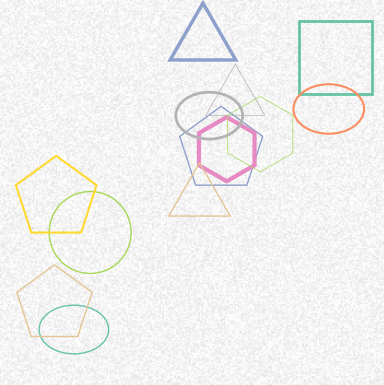[{"shape": "square", "thickness": 2, "radius": 0.47, "center": [0.871, 0.85]}, {"shape": "oval", "thickness": 1, "radius": 0.45, "center": [0.192, 0.144]}, {"shape": "oval", "thickness": 1.5, "radius": 0.46, "center": [0.854, 0.717]}, {"shape": "triangle", "thickness": 2.5, "radius": 0.49, "center": [0.527, 0.893]}, {"shape": "pentagon", "thickness": 1, "radius": 0.57, "center": [0.575, 0.611]}, {"shape": "hexagon", "thickness": 3, "radius": 0.42, "center": [0.589, 0.612]}, {"shape": "circle", "thickness": 1, "radius": 0.53, "center": [0.234, 0.396]}, {"shape": "hexagon", "thickness": 0.5, "radius": 0.49, "center": [0.676, 0.651]}, {"shape": "pentagon", "thickness": 1.5, "radius": 0.55, "center": [0.146, 0.485]}, {"shape": "pentagon", "thickness": 1, "radius": 0.51, "center": [0.142, 0.209]}, {"shape": "triangle", "thickness": 1, "radius": 0.46, "center": [0.518, 0.485]}, {"shape": "triangle", "thickness": 0.5, "radius": 0.44, "center": [0.611, 0.745]}, {"shape": "oval", "thickness": 2, "radius": 0.43, "center": [0.543, 0.7]}]